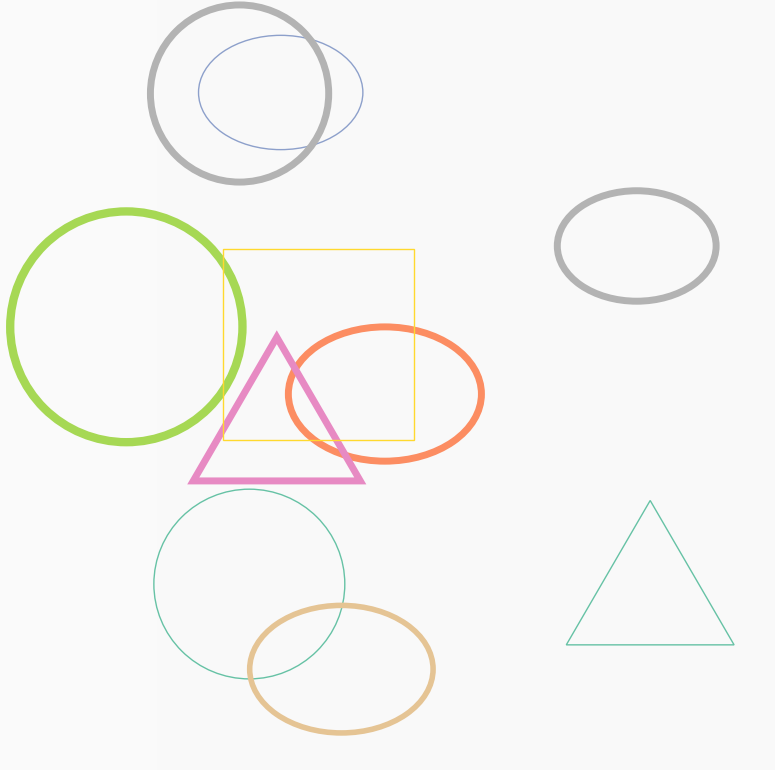[{"shape": "circle", "thickness": 0.5, "radius": 0.62, "center": [0.322, 0.242]}, {"shape": "triangle", "thickness": 0.5, "radius": 0.62, "center": [0.839, 0.225]}, {"shape": "oval", "thickness": 2.5, "radius": 0.62, "center": [0.497, 0.488]}, {"shape": "oval", "thickness": 0.5, "radius": 0.53, "center": [0.362, 0.88]}, {"shape": "triangle", "thickness": 2.5, "radius": 0.62, "center": [0.357, 0.438]}, {"shape": "circle", "thickness": 3, "radius": 0.75, "center": [0.163, 0.576]}, {"shape": "square", "thickness": 0.5, "radius": 0.62, "center": [0.411, 0.553]}, {"shape": "oval", "thickness": 2, "radius": 0.59, "center": [0.44, 0.131]}, {"shape": "circle", "thickness": 2.5, "radius": 0.58, "center": [0.309, 0.879]}, {"shape": "oval", "thickness": 2.5, "radius": 0.51, "center": [0.822, 0.681]}]